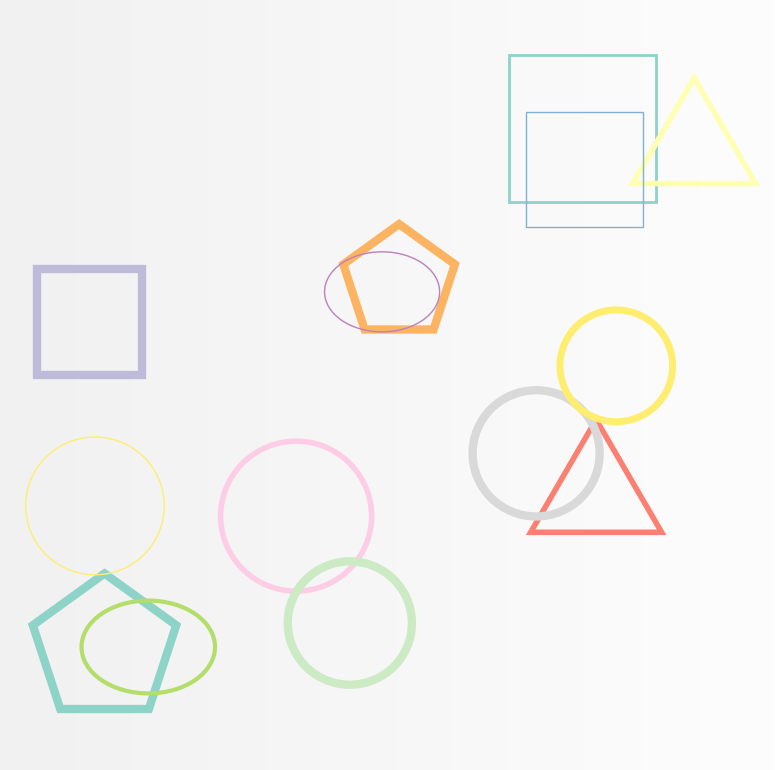[{"shape": "square", "thickness": 1, "radius": 0.48, "center": [0.752, 0.833]}, {"shape": "pentagon", "thickness": 3, "radius": 0.49, "center": [0.135, 0.158]}, {"shape": "triangle", "thickness": 2, "radius": 0.46, "center": [0.896, 0.807]}, {"shape": "square", "thickness": 3, "radius": 0.34, "center": [0.115, 0.582]}, {"shape": "triangle", "thickness": 2, "radius": 0.49, "center": [0.769, 0.358]}, {"shape": "square", "thickness": 0.5, "radius": 0.37, "center": [0.754, 0.78]}, {"shape": "pentagon", "thickness": 3, "radius": 0.38, "center": [0.515, 0.633]}, {"shape": "oval", "thickness": 1.5, "radius": 0.43, "center": [0.191, 0.16]}, {"shape": "circle", "thickness": 2, "radius": 0.49, "center": [0.382, 0.33]}, {"shape": "circle", "thickness": 3, "radius": 0.41, "center": [0.692, 0.411]}, {"shape": "oval", "thickness": 0.5, "radius": 0.37, "center": [0.493, 0.621]}, {"shape": "circle", "thickness": 3, "radius": 0.4, "center": [0.451, 0.191]}, {"shape": "circle", "thickness": 0.5, "radius": 0.45, "center": [0.123, 0.343]}, {"shape": "circle", "thickness": 2.5, "radius": 0.36, "center": [0.795, 0.525]}]